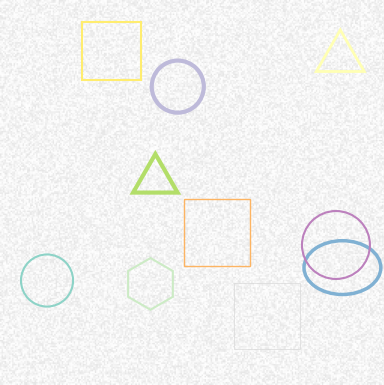[{"shape": "circle", "thickness": 1.5, "radius": 0.34, "center": [0.122, 0.271]}, {"shape": "triangle", "thickness": 2, "radius": 0.36, "center": [0.884, 0.85]}, {"shape": "circle", "thickness": 3, "radius": 0.34, "center": [0.462, 0.775]}, {"shape": "oval", "thickness": 2.5, "radius": 0.5, "center": [0.889, 0.305]}, {"shape": "square", "thickness": 1, "radius": 0.43, "center": [0.564, 0.396]}, {"shape": "triangle", "thickness": 3, "radius": 0.33, "center": [0.404, 0.533]}, {"shape": "square", "thickness": 0.5, "radius": 0.43, "center": [0.694, 0.179]}, {"shape": "circle", "thickness": 1.5, "radius": 0.44, "center": [0.873, 0.364]}, {"shape": "hexagon", "thickness": 1.5, "radius": 0.34, "center": [0.391, 0.263]}, {"shape": "square", "thickness": 1.5, "radius": 0.38, "center": [0.29, 0.867]}]